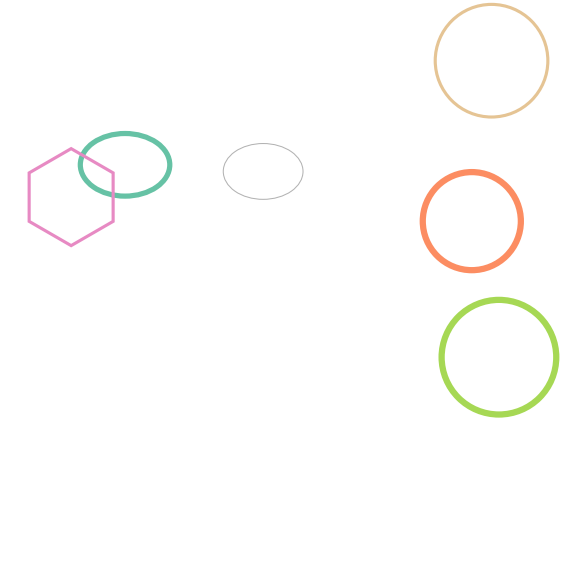[{"shape": "oval", "thickness": 2.5, "radius": 0.39, "center": [0.217, 0.714]}, {"shape": "circle", "thickness": 3, "radius": 0.42, "center": [0.817, 0.616]}, {"shape": "hexagon", "thickness": 1.5, "radius": 0.42, "center": [0.123, 0.658]}, {"shape": "circle", "thickness": 3, "radius": 0.5, "center": [0.864, 0.381]}, {"shape": "circle", "thickness": 1.5, "radius": 0.49, "center": [0.851, 0.894]}, {"shape": "oval", "thickness": 0.5, "radius": 0.35, "center": [0.456, 0.702]}]